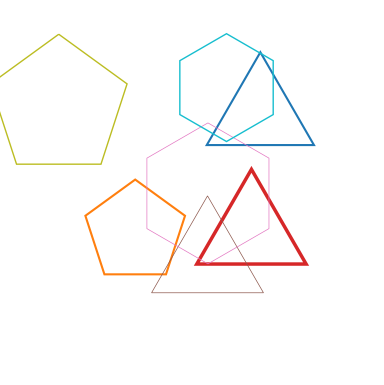[{"shape": "triangle", "thickness": 1.5, "radius": 0.8, "center": [0.676, 0.704]}, {"shape": "pentagon", "thickness": 1.5, "radius": 0.68, "center": [0.351, 0.398]}, {"shape": "triangle", "thickness": 2.5, "radius": 0.82, "center": [0.653, 0.396]}, {"shape": "triangle", "thickness": 0.5, "radius": 0.84, "center": [0.539, 0.323]}, {"shape": "hexagon", "thickness": 0.5, "radius": 0.92, "center": [0.54, 0.498]}, {"shape": "pentagon", "thickness": 1, "radius": 0.93, "center": [0.153, 0.724]}, {"shape": "hexagon", "thickness": 1, "radius": 0.7, "center": [0.588, 0.772]}]